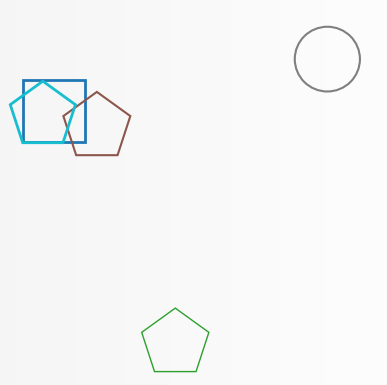[{"shape": "square", "thickness": 2, "radius": 0.4, "center": [0.138, 0.712]}, {"shape": "pentagon", "thickness": 1, "radius": 0.46, "center": [0.452, 0.109]}, {"shape": "pentagon", "thickness": 1.5, "radius": 0.45, "center": [0.25, 0.67]}, {"shape": "circle", "thickness": 1.5, "radius": 0.42, "center": [0.845, 0.846]}, {"shape": "pentagon", "thickness": 2, "radius": 0.44, "center": [0.111, 0.701]}]